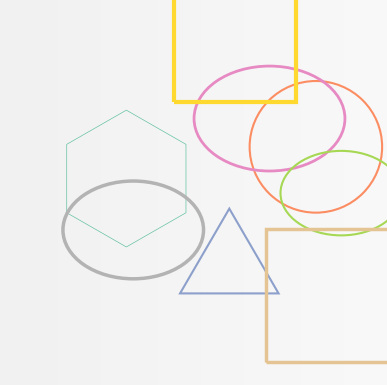[{"shape": "hexagon", "thickness": 0.5, "radius": 0.89, "center": [0.326, 0.536]}, {"shape": "circle", "thickness": 1.5, "radius": 0.85, "center": [0.815, 0.619]}, {"shape": "triangle", "thickness": 1.5, "radius": 0.73, "center": [0.592, 0.311]}, {"shape": "oval", "thickness": 2, "radius": 0.97, "center": [0.695, 0.692]}, {"shape": "oval", "thickness": 1.5, "radius": 0.78, "center": [0.881, 0.498]}, {"shape": "square", "thickness": 3, "radius": 0.79, "center": [0.606, 0.895]}, {"shape": "square", "thickness": 2.5, "radius": 0.87, "center": [0.861, 0.233]}, {"shape": "oval", "thickness": 2.5, "radius": 0.91, "center": [0.344, 0.403]}]